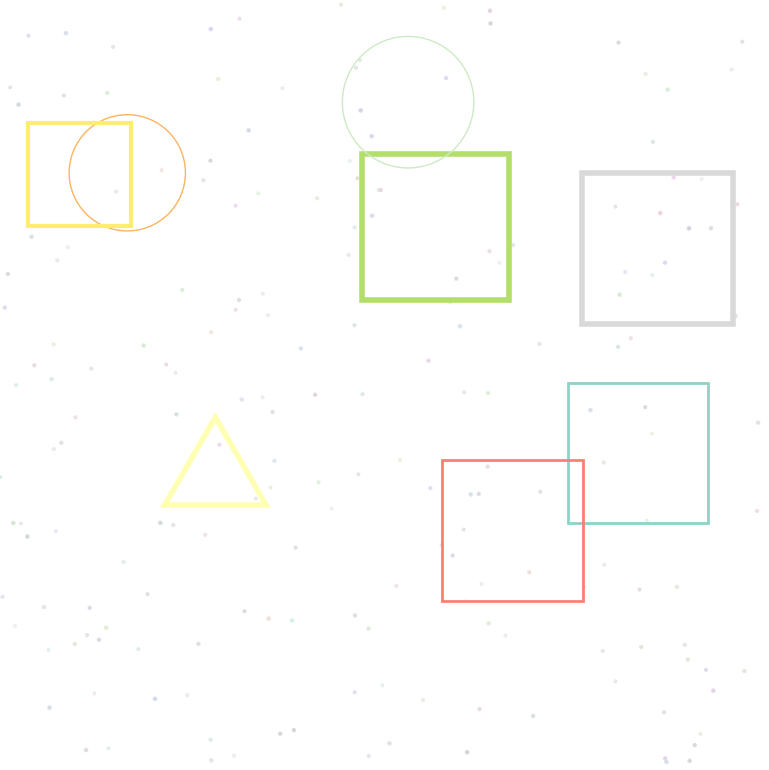[{"shape": "square", "thickness": 1, "radius": 0.46, "center": [0.829, 0.412]}, {"shape": "triangle", "thickness": 2, "radius": 0.38, "center": [0.28, 0.382]}, {"shape": "square", "thickness": 1, "radius": 0.46, "center": [0.666, 0.311]}, {"shape": "circle", "thickness": 0.5, "radius": 0.38, "center": [0.165, 0.776]}, {"shape": "square", "thickness": 2, "radius": 0.48, "center": [0.565, 0.705]}, {"shape": "square", "thickness": 2, "radius": 0.49, "center": [0.854, 0.678]}, {"shape": "circle", "thickness": 0.5, "radius": 0.43, "center": [0.53, 0.867]}, {"shape": "square", "thickness": 1.5, "radius": 0.33, "center": [0.103, 0.774]}]